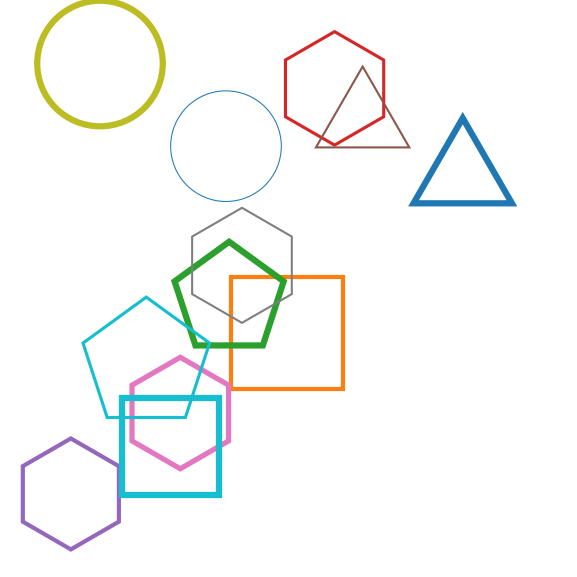[{"shape": "circle", "thickness": 0.5, "radius": 0.48, "center": [0.391, 0.746]}, {"shape": "triangle", "thickness": 3, "radius": 0.49, "center": [0.801, 0.696]}, {"shape": "square", "thickness": 2, "radius": 0.49, "center": [0.497, 0.422]}, {"shape": "pentagon", "thickness": 3, "radius": 0.5, "center": [0.397, 0.481]}, {"shape": "hexagon", "thickness": 1.5, "radius": 0.49, "center": [0.579, 0.846]}, {"shape": "hexagon", "thickness": 2, "radius": 0.48, "center": [0.123, 0.144]}, {"shape": "triangle", "thickness": 1, "radius": 0.47, "center": [0.628, 0.791]}, {"shape": "hexagon", "thickness": 2.5, "radius": 0.48, "center": [0.312, 0.284]}, {"shape": "hexagon", "thickness": 1, "radius": 0.5, "center": [0.419, 0.54]}, {"shape": "circle", "thickness": 3, "radius": 0.54, "center": [0.173, 0.889]}, {"shape": "square", "thickness": 3, "radius": 0.42, "center": [0.296, 0.226]}, {"shape": "pentagon", "thickness": 1.5, "radius": 0.58, "center": [0.253, 0.369]}]